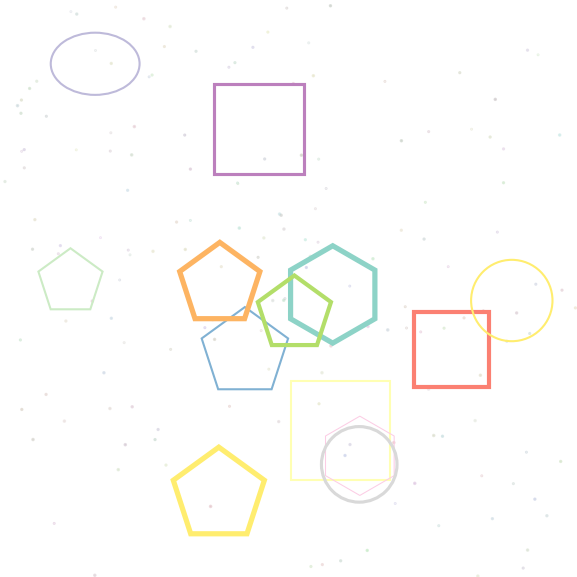[{"shape": "hexagon", "thickness": 2.5, "radius": 0.42, "center": [0.576, 0.489]}, {"shape": "square", "thickness": 1, "radius": 0.43, "center": [0.59, 0.254]}, {"shape": "oval", "thickness": 1, "radius": 0.38, "center": [0.165, 0.889]}, {"shape": "square", "thickness": 2, "radius": 0.32, "center": [0.782, 0.394]}, {"shape": "pentagon", "thickness": 1, "radius": 0.39, "center": [0.424, 0.389]}, {"shape": "pentagon", "thickness": 2.5, "radius": 0.37, "center": [0.381, 0.506]}, {"shape": "pentagon", "thickness": 2, "radius": 0.33, "center": [0.51, 0.455]}, {"shape": "hexagon", "thickness": 0.5, "radius": 0.34, "center": [0.623, 0.21]}, {"shape": "circle", "thickness": 1.5, "radius": 0.33, "center": [0.622, 0.195]}, {"shape": "square", "thickness": 1.5, "radius": 0.39, "center": [0.449, 0.776]}, {"shape": "pentagon", "thickness": 1, "radius": 0.29, "center": [0.122, 0.511]}, {"shape": "pentagon", "thickness": 2.5, "radius": 0.41, "center": [0.379, 0.142]}, {"shape": "circle", "thickness": 1, "radius": 0.35, "center": [0.886, 0.479]}]